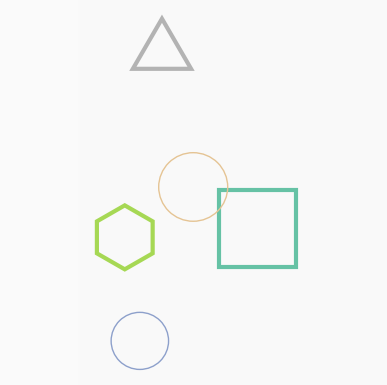[{"shape": "square", "thickness": 3, "radius": 0.5, "center": [0.664, 0.406]}, {"shape": "circle", "thickness": 1, "radius": 0.37, "center": [0.361, 0.115]}, {"shape": "hexagon", "thickness": 3, "radius": 0.42, "center": [0.322, 0.384]}, {"shape": "circle", "thickness": 1, "radius": 0.45, "center": [0.499, 0.514]}, {"shape": "triangle", "thickness": 3, "radius": 0.43, "center": [0.418, 0.865]}]